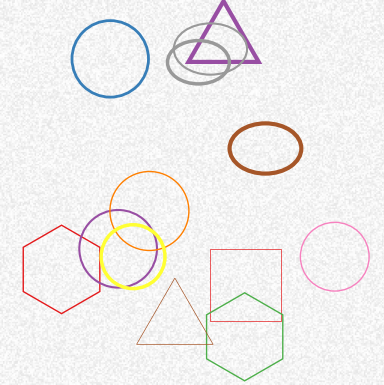[{"shape": "hexagon", "thickness": 1, "radius": 0.57, "center": [0.16, 0.3]}, {"shape": "square", "thickness": 0.5, "radius": 0.46, "center": [0.637, 0.26]}, {"shape": "circle", "thickness": 2, "radius": 0.5, "center": [0.286, 0.847]}, {"shape": "hexagon", "thickness": 1, "radius": 0.57, "center": [0.636, 0.125]}, {"shape": "circle", "thickness": 1.5, "radius": 0.5, "center": [0.307, 0.354]}, {"shape": "triangle", "thickness": 3, "radius": 0.53, "center": [0.581, 0.892]}, {"shape": "circle", "thickness": 1, "radius": 0.51, "center": [0.388, 0.452]}, {"shape": "circle", "thickness": 2.5, "radius": 0.41, "center": [0.346, 0.333]}, {"shape": "oval", "thickness": 3, "radius": 0.47, "center": [0.689, 0.614]}, {"shape": "triangle", "thickness": 0.5, "radius": 0.57, "center": [0.454, 0.163]}, {"shape": "circle", "thickness": 1, "radius": 0.45, "center": [0.869, 0.333]}, {"shape": "oval", "thickness": 2.5, "radius": 0.4, "center": [0.515, 0.838]}, {"shape": "oval", "thickness": 1.5, "radius": 0.48, "center": [0.547, 0.873]}]